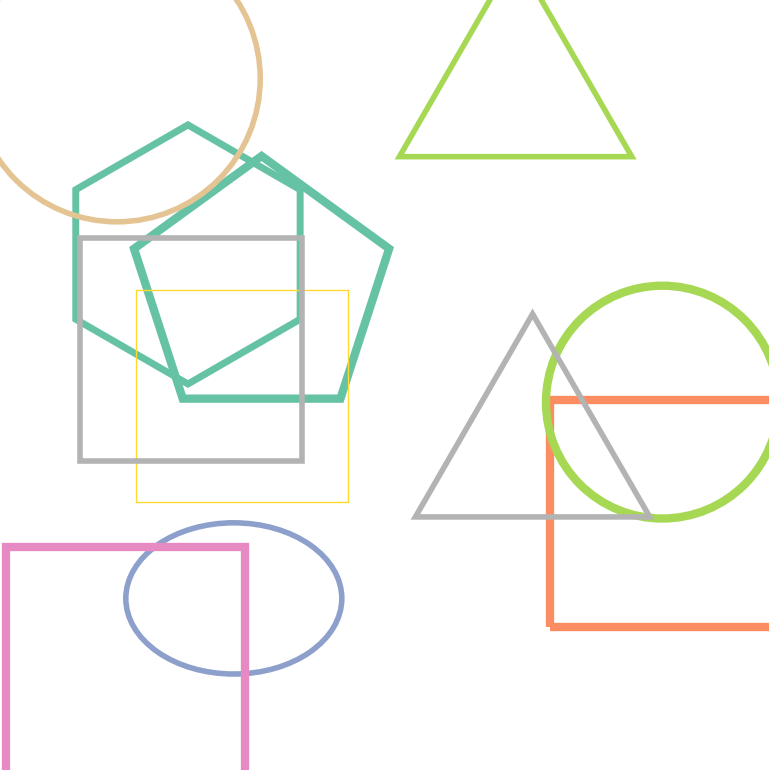[{"shape": "pentagon", "thickness": 3, "radius": 0.87, "center": [0.34, 0.623]}, {"shape": "hexagon", "thickness": 2.5, "radius": 0.84, "center": [0.244, 0.67]}, {"shape": "square", "thickness": 3, "radius": 0.74, "center": [0.863, 0.333]}, {"shape": "oval", "thickness": 2, "radius": 0.7, "center": [0.304, 0.223]}, {"shape": "square", "thickness": 3, "radius": 0.77, "center": [0.163, 0.135]}, {"shape": "circle", "thickness": 3, "radius": 0.76, "center": [0.86, 0.478]}, {"shape": "triangle", "thickness": 2, "radius": 0.87, "center": [0.67, 0.884]}, {"shape": "square", "thickness": 0.5, "radius": 0.69, "center": [0.314, 0.486]}, {"shape": "circle", "thickness": 2, "radius": 0.93, "center": [0.152, 0.898]}, {"shape": "triangle", "thickness": 2, "radius": 0.88, "center": [0.692, 0.417]}, {"shape": "square", "thickness": 2, "radius": 0.72, "center": [0.248, 0.546]}]